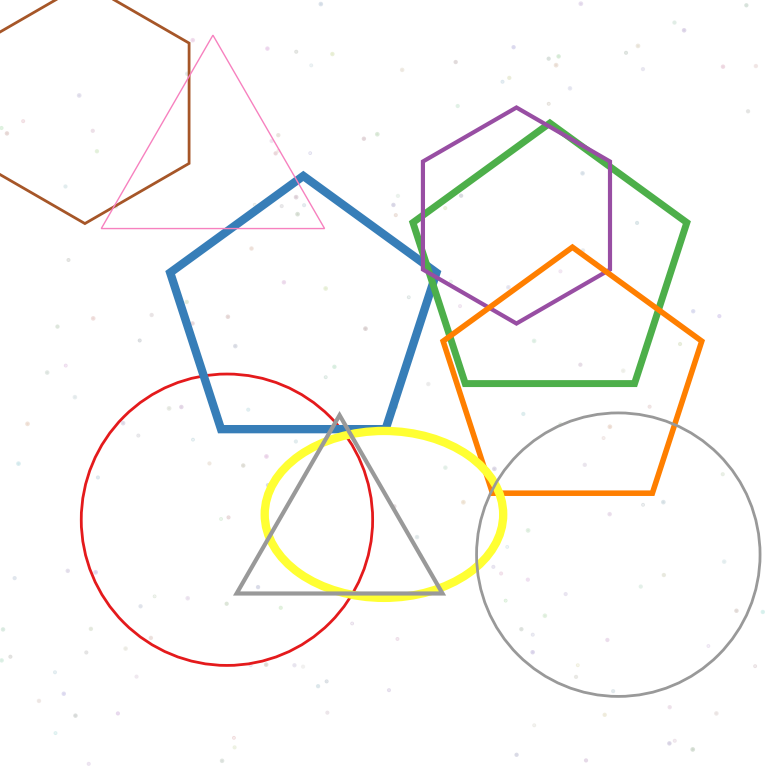[{"shape": "circle", "thickness": 1, "radius": 0.95, "center": [0.295, 0.325]}, {"shape": "pentagon", "thickness": 3, "radius": 0.91, "center": [0.394, 0.59]}, {"shape": "pentagon", "thickness": 2.5, "radius": 0.94, "center": [0.714, 0.653]}, {"shape": "hexagon", "thickness": 1.5, "radius": 0.7, "center": [0.671, 0.72]}, {"shape": "pentagon", "thickness": 2, "radius": 0.88, "center": [0.743, 0.502]}, {"shape": "oval", "thickness": 3, "radius": 0.77, "center": [0.499, 0.332]}, {"shape": "hexagon", "thickness": 1, "radius": 0.78, "center": [0.11, 0.866]}, {"shape": "triangle", "thickness": 0.5, "radius": 0.84, "center": [0.277, 0.787]}, {"shape": "triangle", "thickness": 1.5, "radius": 0.77, "center": [0.441, 0.306]}, {"shape": "circle", "thickness": 1, "radius": 0.92, "center": [0.803, 0.28]}]